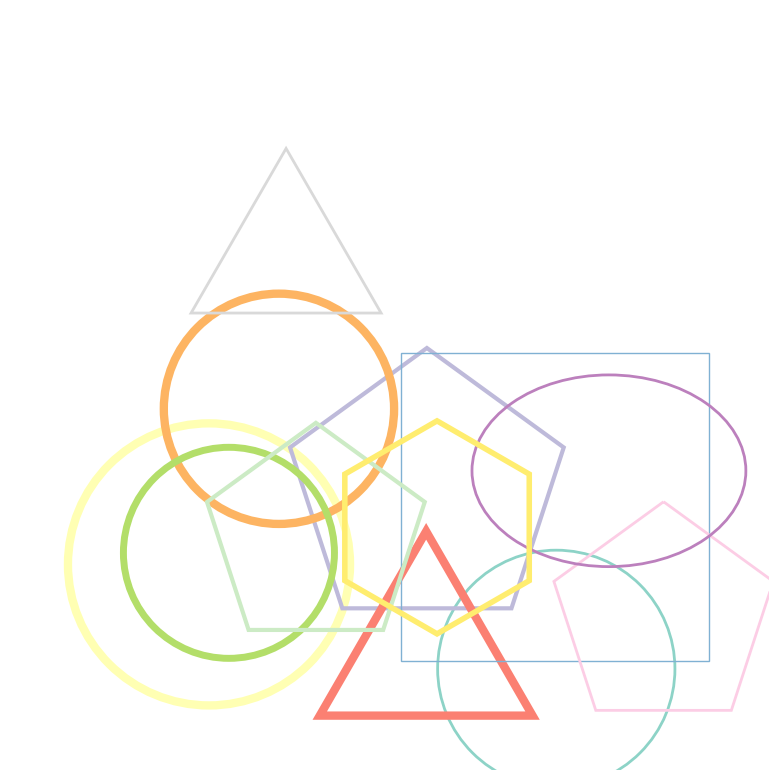[{"shape": "circle", "thickness": 1, "radius": 0.77, "center": [0.722, 0.131]}, {"shape": "circle", "thickness": 3, "radius": 0.92, "center": [0.271, 0.267]}, {"shape": "pentagon", "thickness": 1.5, "radius": 0.93, "center": [0.554, 0.361]}, {"shape": "triangle", "thickness": 3, "radius": 0.8, "center": [0.553, 0.15]}, {"shape": "square", "thickness": 0.5, "radius": 1.0, "center": [0.721, 0.341]}, {"shape": "circle", "thickness": 3, "radius": 0.75, "center": [0.362, 0.469]}, {"shape": "circle", "thickness": 2.5, "radius": 0.69, "center": [0.297, 0.282]}, {"shape": "pentagon", "thickness": 1, "radius": 0.75, "center": [0.862, 0.199]}, {"shape": "triangle", "thickness": 1, "radius": 0.71, "center": [0.372, 0.665]}, {"shape": "oval", "thickness": 1, "radius": 0.89, "center": [0.791, 0.389]}, {"shape": "pentagon", "thickness": 1.5, "radius": 0.74, "center": [0.41, 0.302]}, {"shape": "hexagon", "thickness": 2, "radius": 0.69, "center": [0.568, 0.315]}]